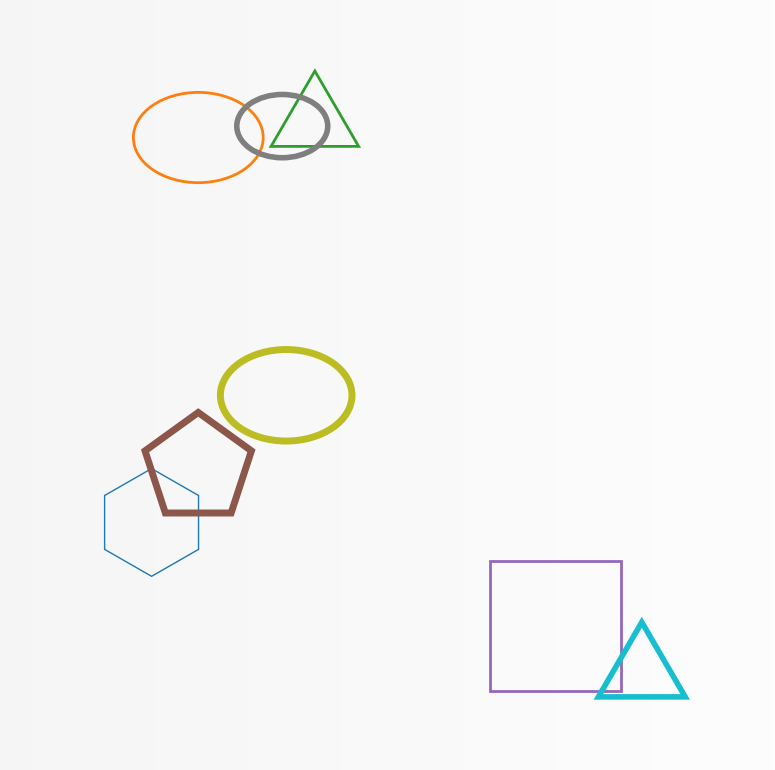[{"shape": "hexagon", "thickness": 0.5, "radius": 0.35, "center": [0.196, 0.322]}, {"shape": "oval", "thickness": 1, "radius": 0.42, "center": [0.256, 0.821]}, {"shape": "triangle", "thickness": 1, "radius": 0.33, "center": [0.406, 0.843]}, {"shape": "square", "thickness": 1, "radius": 0.42, "center": [0.717, 0.187]}, {"shape": "pentagon", "thickness": 2.5, "radius": 0.36, "center": [0.256, 0.392]}, {"shape": "oval", "thickness": 2, "radius": 0.29, "center": [0.364, 0.836]}, {"shape": "oval", "thickness": 2.5, "radius": 0.42, "center": [0.369, 0.487]}, {"shape": "triangle", "thickness": 2, "radius": 0.32, "center": [0.828, 0.127]}]